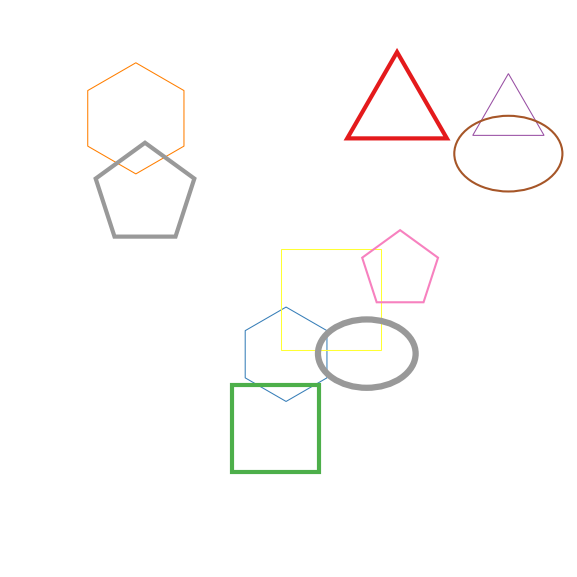[{"shape": "triangle", "thickness": 2, "radius": 0.5, "center": [0.688, 0.809]}, {"shape": "hexagon", "thickness": 0.5, "radius": 0.41, "center": [0.495, 0.386]}, {"shape": "square", "thickness": 2, "radius": 0.38, "center": [0.477, 0.256]}, {"shape": "triangle", "thickness": 0.5, "radius": 0.36, "center": [0.88, 0.8]}, {"shape": "hexagon", "thickness": 0.5, "radius": 0.48, "center": [0.235, 0.794]}, {"shape": "square", "thickness": 0.5, "radius": 0.44, "center": [0.573, 0.481]}, {"shape": "oval", "thickness": 1, "radius": 0.47, "center": [0.88, 0.733]}, {"shape": "pentagon", "thickness": 1, "radius": 0.35, "center": [0.693, 0.532]}, {"shape": "oval", "thickness": 3, "radius": 0.42, "center": [0.635, 0.387]}, {"shape": "pentagon", "thickness": 2, "radius": 0.45, "center": [0.251, 0.662]}]